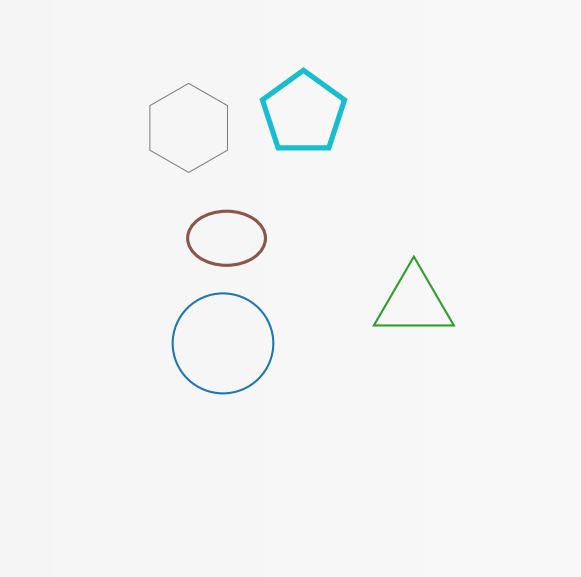[{"shape": "circle", "thickness": 1, "radius": 0.43, "center": [0.384, 0.405]}, {"shape": "triangle", "thickness": 1, "radius": 0.4, "center": [0.712, 0.475]}, {"shape": "oval", "thickness": 1.5, "radius": 0.33, "center": [0.39, 0.587]}, {"shape": "hexagon", "thickness": 0.5, "radius": 0.39, "center": [0.325, 0.778]}, {"shape": "pentagon", "thickness": 2.5, "radius": 0.37, "center": [0.522, 0.803]}]